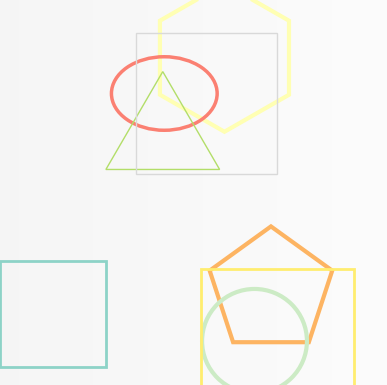[{"shape": "square", "thickness": 2, "radius": 0.69, "center": [0.137, 0.185]}, {"shape": "hexagon", "thickness": 3, "radius": 0.96, "center": [0.579, 0.85]}, {"shape": "oval", "thickness": 2.5, "radius": 0.68, "center": [0.424, 0.757]}, {"shape": "pentagon", "thickness": 3, "radius": 0.83, "center": [0.699, 0.246]}, {"shape": "triangle", "thickness": 1, "radius": 0.85, "center": [0.42, 0.645]}, {"shape": "square", "thickness": 1, "radius": 0.91, "center": [0.533, 0.732]}, {"shape": "circle", "thickness": 3, "radius": 0.68, "center": [0.657, 0.114]}, {"shape": "square", "thickness": 2, "radius": 0.99, "center": [0.715, 0.103]}]